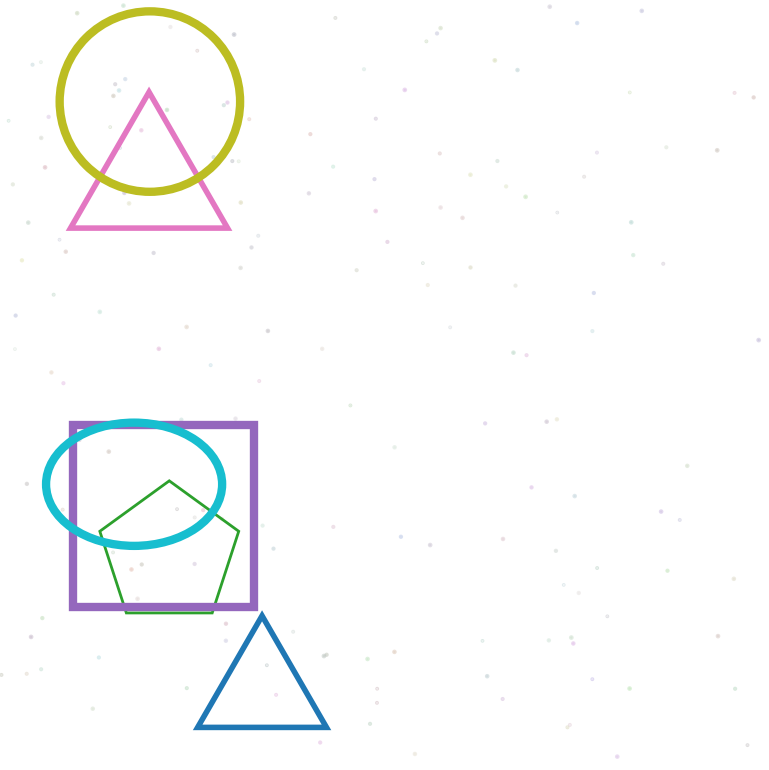[{"shape": "triangle", "thickness": 2, "radius": 0.48, "center": [0.34, 0.104]}, {"shape": "pentagon", "thickness": 1, "radius": 0.47, "center": [0.22, 0.281]}, {"shape": "square", "thickness": 3, "radius": 0.59, "center": [0.212, 0.33]}, {"shape": "triangle", "thickness": 2, "radius": 0.59, "center": [0.194, 0.763]}, {"shape": "circle", "thickness": 3, "radius": 0.59, "center": [0.195, 0.868]}, {"shape": "oval", "thickness": 3, "radius": 0.57, "center": [0.174, 0.371]}]